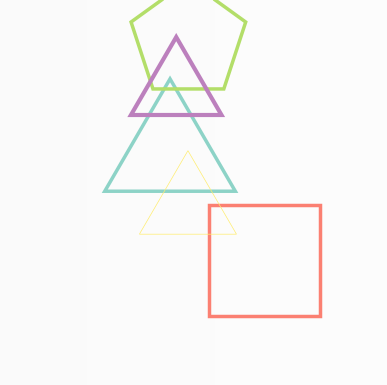[{"shape": "triangle", "thickness": 2.5, "radius": 0.97, "center": [0.439, 0.601]}, {"shape": "square", "thickness": 2.5, "radius": 0.72, "center": [0.682, 0.324]}, {"shape": "pentagon", "thickness": 2.5, "radius": 0.78, "center": [0.486, 0.895]}, {"shape": "triangle", "thickness": 3, "radius": 0.67, "center": [0.455, 0.769]}, {"shape": "triangle", "thickness": 0.5, "radius": 0.72, "center": [0.485, 0.464]}]